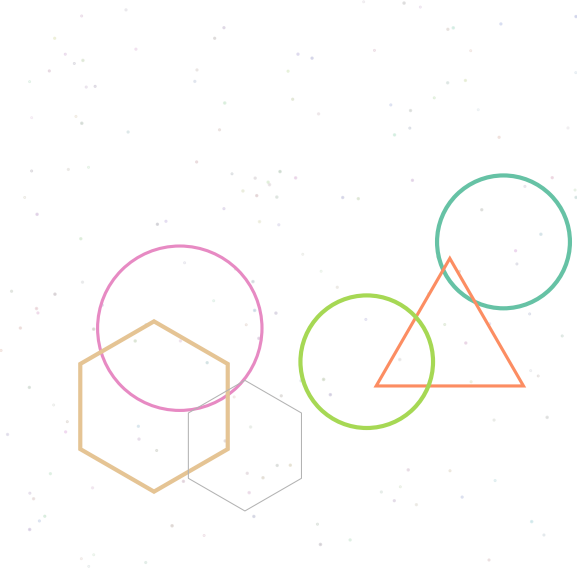[{"shape": "circle", "thickness": 2, "radius": 0.58, "center": [0.872, 0.58]}, {"shape": "triangle", "thickness": 1.5, "radius": 0.74, "center": [0.779, 0.404]}, {"shape": "circle", "thickness": 1.5, "radius": 0.71, "center": [0.311, 0.431]}, {"shape": "circle", "thickness": 2, "radius": 0.57, "center": [0.635, 0.373]}, {"shape": "hexagon", "thickness": 2, "radius": 0.74, "center": [0.267, 0.295]}, {"shape": "hexagon", "thickness": 0.5, "radius": 0.57, "center": [0.424, 0.227]}]